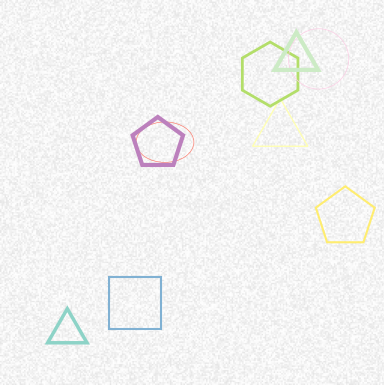[{"shape": "triangle", "thickness": 2.5, "radius": 0.29, "center": [0.175, 0.139]}, {"shape": "triangle", "thickness": 1, "radius": 0.41, "center": [0.728, 0.662]}, {"shape": "oval", "thickness": 0.5, "radius": 0.38, "center": [0.428, 0.631]}, {"shape": "square", "thickness": 1.5, "radius": 0.34, "center": [0.351, 0.213]}, {"shape": "hexagon", "thickness": 2, "radius": 0.42, "center": [0.702, 0.808]}, {"shape": "circle", "thickness": 0.5, "radius": 0.39, "center": [0.828, 0.847]}, {"shape": "pentagon", "thickness": 3, "radius": 0.34, "center": [0.41, 0.627]}, {"shape": "triangle", "thickness": 3, "radius": 0.33, "center": [0.77, 0.851]}, {"shape": "pentagon", "thickness": 1.5, "radius": 0.4, "center": [0.897, 0.436]}]